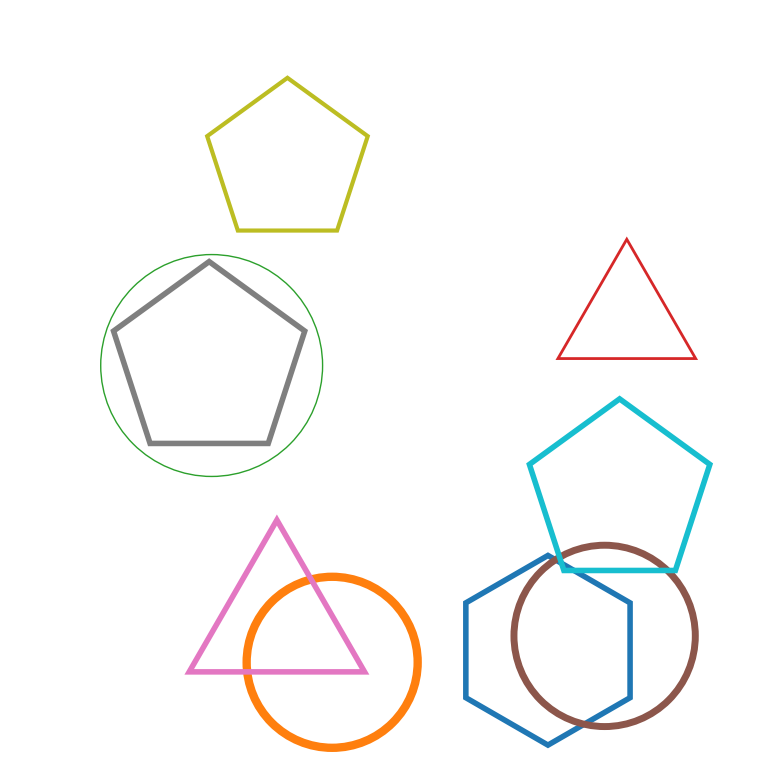[{"shape": "hexagon", "thickness": 2, "radius": 0.62, "center": [0.712, 0.155]}, {"shape": "circle", "thickness": 3, "radius": 0.56, "center": [0.431, 0.14]}, {"shape": "circle", "thickness": 0.5, "radius": 0.72, "center": [0.275, 0.525]}, {"shape": "triangle", "thickness": 1, "radius": 0.52, "center": [0.814, 0.586]}, {"shape": "circle", "thickness": 2.5, "radius": 0.59, "center": [0.785, 0.174]}, {"shape": "triangle", "thickness": 2, "radius": 0.66, "center": [0.36, 0.193]}, {"shape": "pentagon", "thickness": 2, "radius": 0.65, "center": [0.272, 0.53]}, {"shape": "pentagon", "thickness": 1.5, "radius": 0.55, "center": [0.373, 0.789]}, {"shape": "pentagon", "thickness": 2, "radius": 0.62, "center": [0.805, 0.359]}]